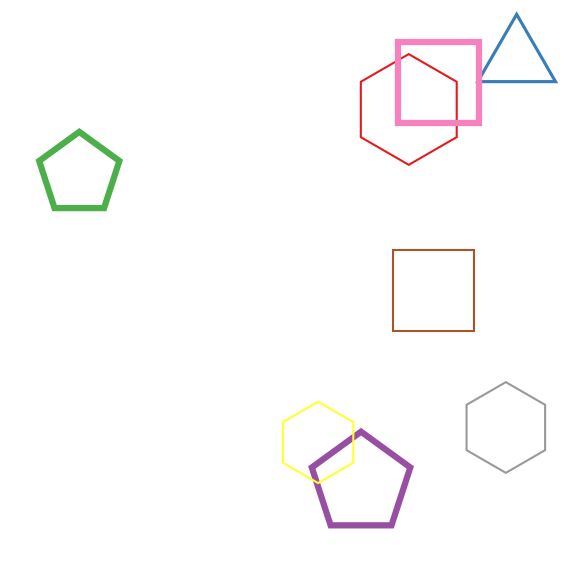[{"shape": "hexagon", "thickness": 1, "radius": 0.48, "center": [0.708, 0.81]}, {"shape": "triangle", "thickness": 1.5, "radius": 0.39, "center": [0.895, 0.897]}, {"shape": "pentagon", "thickness": 3, "radius": 0.36, "center": [0.137, 0.698]}, {"shape": "pentagon", "thickness": 3, "radius": 0.45, "center": [0.625, 0.162]}, {"shape": "hexagon", "thickness": 1, "radius": 0.35, "center": [0.551, 0.233]}, {"shape": "square", "thickness": 1, "radius": 0.35, "center": [0.751, 0.495]}, {"shape": "square", "thickness": 3, "radius": 0.35, "center": [0.759, 0.857]}, {"shape": "hexagon", "thickness": 1, "radius": 0.39, "center": [0.876, 0.259]}]